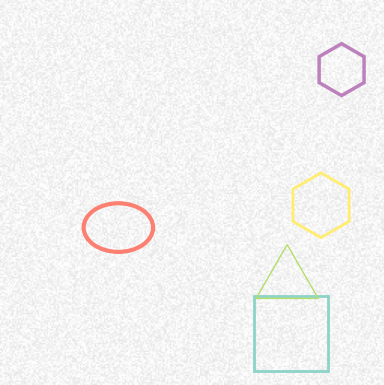[{"shape": "square", "thickness": 2, "radius": 0.49, "center": [0.756, 0.133]}, {"shape": "oval", "thickness": 3, "radius": 0.45, "center": [0.307, 0.409]}, {"shape": "triangle", "thickness": 1, "radius": 0.47, "center": [0.746, 0.271]}, {"shape": "hexagon", "thickness": 2.5, "radius": 0.34, "center": [0.887, 0.819]}, {"shape": "hexagon", "thickness": 2, "radius": 0.42, "center": [0.834, 0.467]}]